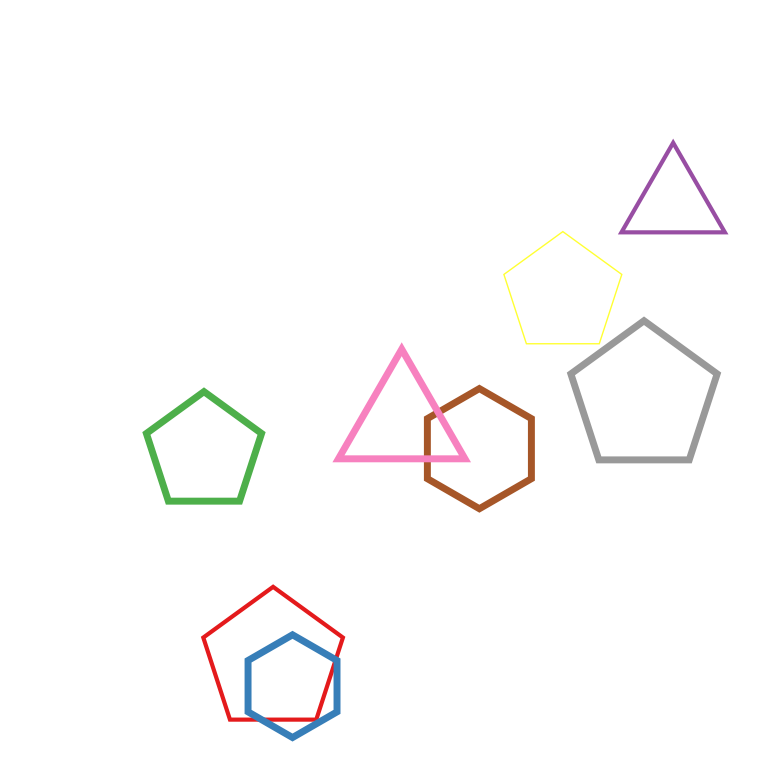[{"shape": "pentagon", "thickness": 1.5, "radius": 0.48, "center": [0.355, 0.143]}, {"shape": "hexagon", "thickness": 2.5, "radius": 0.33, "center": [0.38, 0.109]}, {"shape": "pentagon", "thickness": 2.5, "radius": 0.39, "center": [0.265, 0.413]}, {"shape": "triangle", "thickness": 1.5, "radius": 0.39, "center": [0.874, 0.737]}, {"shape": "pentagon", "thickness": 0.5, "radius": 0.4, "center": [0.731, 0.619]}, {"shape": "hexagon", "thickness": 2.5, "radius": 0.39, "center": [0.623, 0.417]}, {"shape": "triangle", "thickness": 2.5, "radius": 0.47, "center": [0.522, 0.452]}, {"shape": "pentagon", "thickness": 2.5, "radius": 0.5, "center": [0.836, 0.484]}]